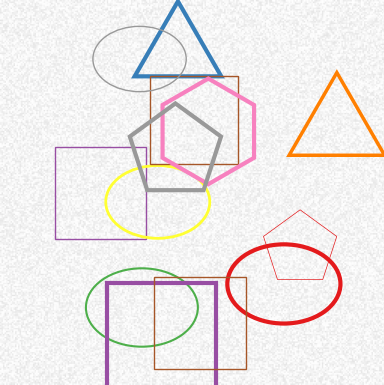[{"shape": "pentagon", "thickness": 0.5, "radius": 0.5, "center": [0.78, 0.355]}, {"shape": "oval", "thickness": 3, "radius": 0.73, "center": [0.737, 0.262]}, {"shape": "triangle", "thickness": 3, "radius": 0.65, "center": [0.462, 0.867]}, {"shape": "oval", "thickness": 1.5, "radius": 0.73, "center": [0.369, 0.201]}, {"shape": "square", "thickness": 1, "radius": 0.6, "center": [0.261, 0.499]}, {"shape": "square", "thickness": 3, "radius": 0.7, "center": [0.419, 0.123]}, {"shape": "triangle", "thickness": 2.5, "radius": 0.72, "center": [0.875, 0.668]}, {"shape": "oval", "thickness": 2, "radius": 0.68, "center": [0.41, 0.476]}, {"shape": "square", "thickness": 1, "radius": 0.6, "center": [0.519, 0.16]}, {"shape": "square", "thickness": 1, "radius": 0.57, "center": [0.504, 0.689]}, {"shape": "hexagon", "thickness": 3, "radius": 0.69, "center": [0.541, 0.659]}, {"shape": "oval", "thickness": 1, "radius": 0.61, "center": [0.362, 0.847]}, {"shape": "pentagon", "thickness": 3, "radius": 0.62, "center": [0.456, 0.607]}]